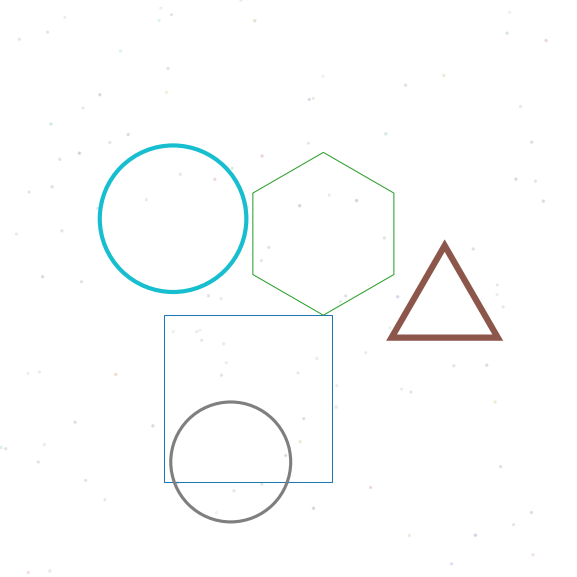[{"shape": "square", "thickness": 0.5, "radius": 0.73, "center": [0.43, 0.309]}, {"shape": "hexagon", "thickness": 0.5, "radius": 0.7, "center": [0.56, 0.594]}, {"shape": "triangle", "thickness": 3, "radius": 0.53, "center": [0.77, 0.468]}, {"shape": "circle", "thickness": 1.5, "radius": 0.52, "center": [0.4, 0.199]}, {"shape": "circle", "thickness": 2, "radius": 0.63, "center": [0.3, 0.62]}]